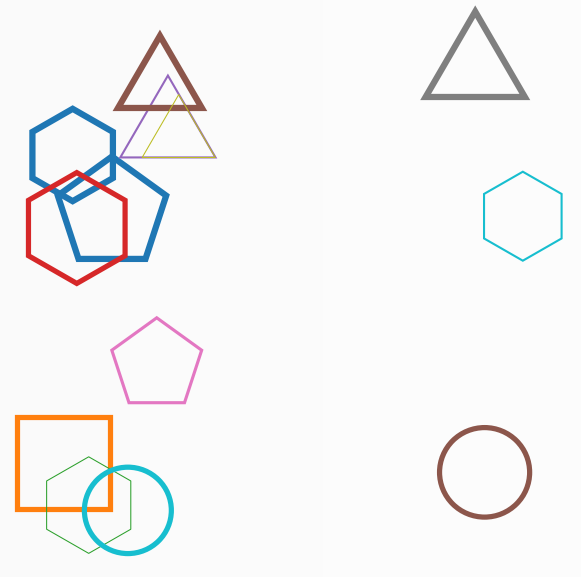[{"shape": "hexagon", "thickness": 3, "radius": 0.4, "center": [0.125, 0.731]}, {"shape": "pentagon", "thickness": 3, "radius": 0.49, "center": [0.193, 0.63]}, {"shape": "square", "thickness": 2.5, "radius": 0.4, "center": [0.109, 0.197]}, {"shape": "hexagon", "thickness": 0.5, "radius": 0.42, "center": [0.153, 0.125]}, {"shape": "hexagon", "thickness": 2.5, "radius": 0.48, "center": [0.132, 0.604]}, {"shape": "triangle", "thickness": 1, "radius": 0.47, "center": [0.289, 0.774]}, {"shape": "circle", "thickness": 2.5, "radius": 0.39, "center": [0.834, 0.181]}, {"shape": "triangle", "thickness": 3, "radius": 0.42, "center": [0.275, 0.854]}, {"shape": "pentagon", "thickness": 1.5, "radius": 0.41, "center": [0.27, 0.368]}, {"shape": "triangle", "thickness": 3, "radius": 0.49, "center": [0.818, 0.88]}, {"shape": "triangle", "thickness": 0.5, "radius": 0.36, "center": [0.308, 0.763]}, {"shape": "hexagon", "thickness": 1, "radius": 0.39, "center": [0.899, 0.625]}, {"shape": "circle", "thickness": 2.5, "radius": 0.37, "center": [0.22, 0.115]}]